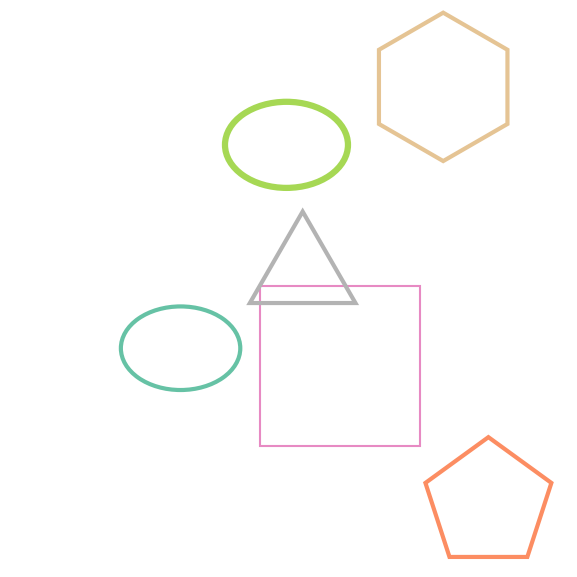[{"shape": "oval", "thickness": 2, "radius": 0.52, "center": [0.313, 0.396]}, {"shape": "pentagon", "thickness": 2, "radius": 0.57, "center": [0.846, 0.127]}, {"shape": "square", "thickness": 1, "radius": 0.69, "center": [0.589, 0.365]}, {"shape": "oval", "thickness": 3, "radius": 0.53, "center": [0.496, 0.748]}, {"shape": "hexagon", "thickness": 2, "radius": 0.64, "center": [0.767, 0.849]}, {"shape": "triangle", "thickness": 2, "radius": 0.53, "center": [0.524, 0.527]}]